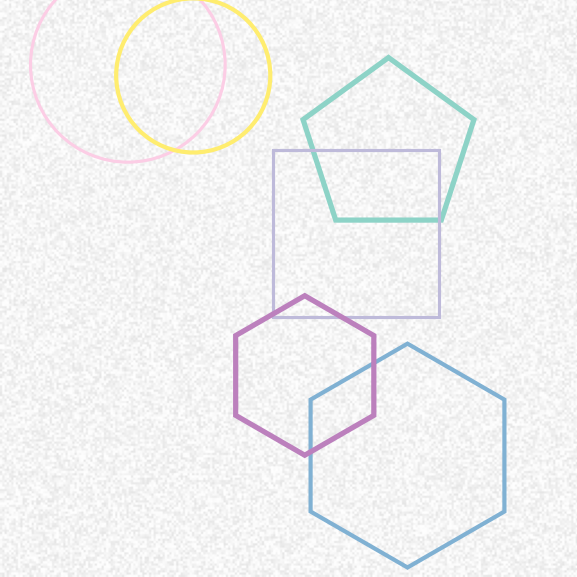[{"shape": "pentagon", "thickness": 2.5, "radius": 0.78, "center": [0.673, 0.744]}, {"shape": "square", "thickness": 1.5, "radius": 0.72, "center": [0.616, 0.595]}, {"shape": "hexagon", "thickness": 2, "radius": 0.97, "center": [0.706, 0.21]}, {"shape": "circle", "thickness": 1.5, "radius": 0.84, "center": [0.221, 0.887]}, {"shape": "hexagon", "thickness": 2.5, "radius": 0.69, "center": [0.528, 0.349]}, {"shape": "circle", "thickness": 2, "radius": 0.67, "center": [0.335, 0.869]}]